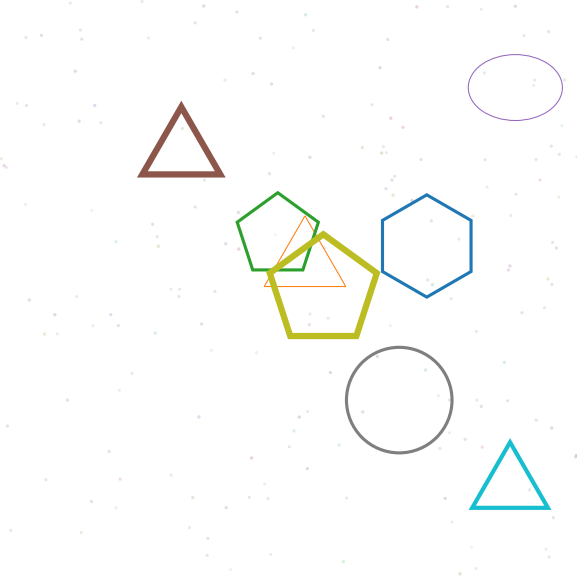[{"shape": "hexagon", "thickness": 1.5, "radius": 0.44, "center": [0.739, 0.573]}, {"shape": "triangle", "thickness": 0.5, "radius": 0.41, "center": [0.528, 0.544]}, {"shape": "pentagon", "thickness": 1.5, "radius": 0.37, "center": [0.481, 0.592]}, {"shape": "oval", "thickness": 0.5, "radius": 0.41, "center": [0.892, 0.848]}, {"shape": "triangle", "thickness": 3, "radius": 0.39, "center": [0.314, 0.736]}, {"shape": "circle", "thickness": 1.5, "radius": 0.46, "center": [0.691, 0.306]}, {"shape": "pentagon", "thickness": 3, "radius": 0.49, "center": [0.56, 0.496]}, {"shape": "triangle", "thickness": 2, "radius": 0.38, "center": [0.883, 0.158]}]